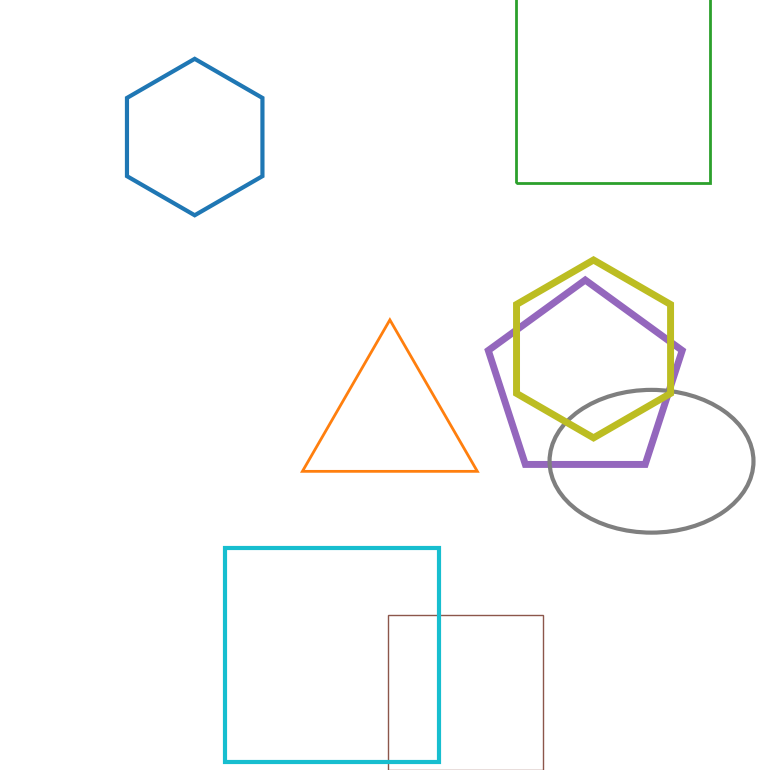[{"shape": "hexagon", "thickness": 1.5, "radius": 0.51, "center": [0.253, 0.822]}, {"shape": "triangle", "thickness": 1, "radius": 0.66, "center": [0.506, 0.453]}, {"shape": "square", "thickness": 1, "radius": 0.63, "center": [0.797, 0.889]}, {"shape": "pentagon", "thickness": 2.5, "radius": 0.66, "center": [0.76, 0.504]}, {"shape": "square", "thickness": 0.5, "radius": 0.5, "center": [0.604, 0.101]}, {"shape": "oval", "thickness": 1.5, "radius": 0.66, "center": [0.846, 0.401]}, {"shape": "hexagon", "thickness": 2.5, "radius": 0.58, "center": [0.771, 0.547]}, {"shape": "square", "thickness": 1.5, "radius": 0.69, "center": [0.431, 0.149]}]